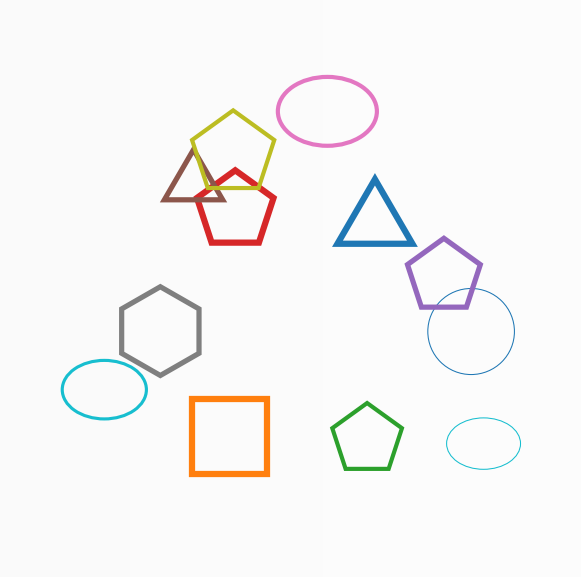[{"shape": "triangle", "thickness": 3, "radius": 0.37, "center": [0.645, 0.614]}, {"shape": "circle", "thickness": 0.5, "radius": 0.37, "center": [0.811, 0.425]}, {"shape": "square", "thickness": 3, "radius": 0.32, "center": [0.394, 0.243]}, {"shape": "pentagon", "thickness": 2, "radius": 0.31, "center": [0.632, 0.238]}, {"shape": "pentagon", "thickness": 3, "radius": 0.35, "center": [0.405, 0.635]}, {"shape": "pentagon", "thickness": 2.5, "radius": 0.33, "center": [0.764, 0.521]}, {"shape": "triangle", "thickness": 2.5, "radius": 0.29, "center": [0.333, 0.682]}, {"shape": "oval", "thickness": 2, "radius": 0.43, "center": [0.563, 0.806]}, {"shape": "hexagon", "thickness": 2.5, "radius": 0.38, "center": [0.276, 0.426]}, {"shape": "pentagon", "thickness": 2, "radius": 0.37, "center": [0.401, 0.734]}, {"shape": "oval", "thickness": 0.5, "radius": 0.32, "center": [0.832, 0.231]}, {"shape": "oval", "thickness": 1.5, "radius": 0.36, "center": [0.179, 0.324]}]